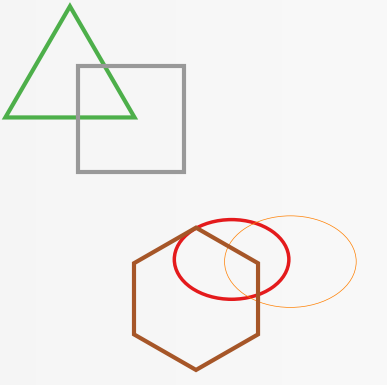[{"shape": "oval", "thickness": 2.5, "radius": 0.74, "center": [0.598, 0.326]}, {"shape": "triangle", "thickness": 3, "radius": 0.96, "center": [0.181, 0.791]}, {"shape": "oval", "thickness": 0.5, "radius": 0.85, "center": [0.749, 0.32]}, {"shape": "hexagon", "thickness": 3, "radius": 0.92, "center": [0.506, 0.224]}, {"shape": "square", "thickness": 3, "radius": 0.69, "center": [0.338, 0.692]}]